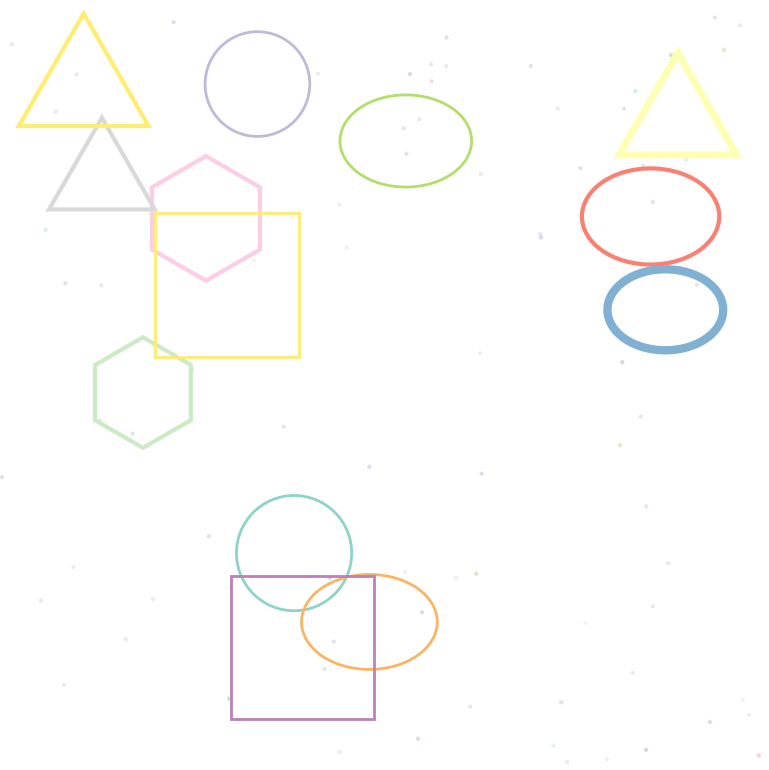[{"shape": "circle", "thickness": 1, "radius": 0.37, "center": [0.382, 0.282]}, {"shape": "triangle", "thickness": 2.5, "radius": 0.44, "center": [0.88, 0.843]}, {"shape": "circle", "thickness": 1, "radius": 0.34, "center": [0.334, 0.891]}, {"shape": "oval", "thickness": 1.5, "radius": 0.45, "center": [0.845, 0.719]}, {"shape": "oval", "thickness": 3, "radius": 0.38, "center": [0.864, 0.598]}, {"shape": "oval", "thickness": 1, "radius": 0.44, "center": [0.48, 0.192]}, {"shape": "oval", "thickness": 1, "radius": 0.43, "center": [0.527, 0.817]}, {"shape": "hexagon", "thickness": 1.5, "radius": 0.4, "center": [0.268, 0.716]}, {"shape": "triangle", "thickness": 1.5, "radius": 0.4, "center": [0.132, 0.768]}, {"shape": "square", "thickness": 1, "radius": 0.46, "center": [0.393, 0.16]}, {"shape": "hexagon", "thickness": 1.5, "radius": 0.36, "center": [0.186, 0.49]}, {"shape": "triangle", "thickness": 1.5, "radius": 0.49, "center": [0.109, 0.885]}, {"shape": "square", "thickness": 1, "radius": 0.47, "center": [0.295, 0.63]}]